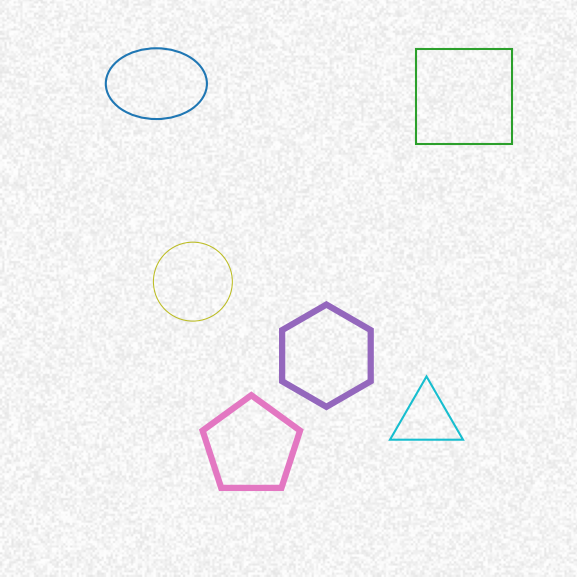[{"shape": "oval", "thickness": 1, "radius": 0.44, "center": [0.271, 0.854]}, {"shape": "square", "thickness": 1, "radius": 0.41, "center": [0.804, 0.832]}, {"shape": "hexagon", "thickness": 3, "radius": 0.44, "center": [0.565, 0.383]}, {"shape": "pentagon", "thickness": 3, "radius": 0.44, "center": [0.435, 0.226]}, {"shape": "circle", "thickness": 0.5, "radius": 0.34, "center": [0.334, 0.511]}, {"shape": "triangle", "thickness": 1, "radius": 0.36, "center": [0.739, 0.274]}]